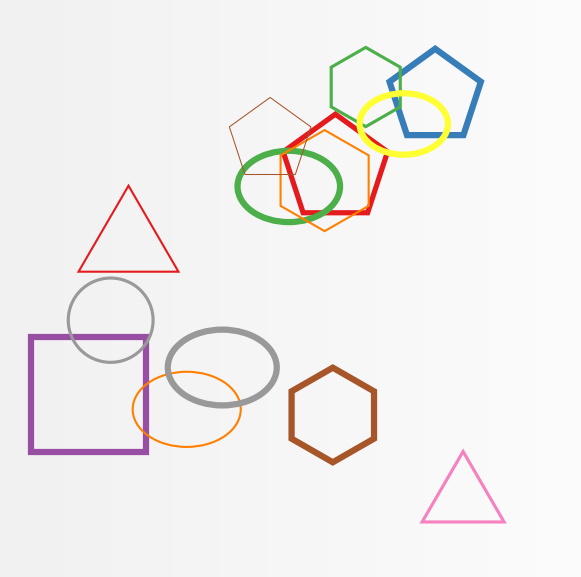[{"shape": "triangle", "thickness": 1, "radius": 0.5, "center": [0.221, 0.578]}, {"shape": "pentagon", "thickness": 2.5, "radius": 0.47, "center": [0.577, 0.707]}, {"shape": "pentagon", "thickness": 3, "radius": 0.41, "center": [0.749, 0.832]}, {"shape": "hexagon", "thickness": 1.5, "radius": 0.34, "center": [0.629, 0.848]}, {"shape": "oval", "thickness": 3, "radius": 0.44, "center": [0.497, 0.676]}, {"shape": "square", "thickness": 3, "radius": 0.5, "center": [0.152, 0.316]}, {"shape": "oval", "thickness": 1, "radius": 0.46, "center": [0.321, 0.29]}, {"shape": "hexagon", "thickness": 1, "radius": 0.44, "center": [0.558, 0.686]}, {"shape": "oval", "thickness": 3, "radius": 0.38, "center": [0.695, 0.784]}, {"shape": "pentagon", "thickness": 0.5, "radius": 0.37, "center": [0.465, 0.757]}, {"shape": "hexagon", "thickness": 3, "radius": 0.41, "center": [0.573, 0.281]}, {"shape": "triangle", "thickness": 1.5, "radius": 0.41, "center": [0.797, 0.136]}, {"shape": "oval", "thickness": 3, "radius": 0.47, "center": [0.382, 0.363]}, {"shape": "circle", "thickness": 1.5, "radius": 0.36, "center": [0.19, 0.445]}]